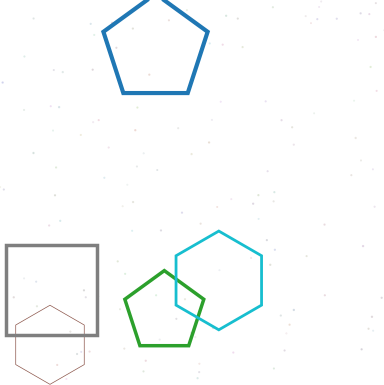[{"shape": "pentagon", "thickness": 3, "radius": 0.71, "center": [0.404, 0.873]}, {"shape": "pentagon", "thickness": 2.5, "radius": 0.54, "center": [0.427, 0.189]}, {"shape": "hexagon", "thickness": 0.5, "radius": 0.51, "center": [0.13, 0.104]}, {"shape": "square", "thickness": 2.5, "radius": 0.59, "center": [0.134, 0.246]}, {"shape": "hexagon", "thickness": 2, "radius": 0.64, "center": [0.568, 0.272]}]